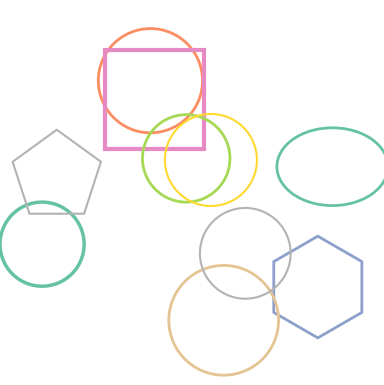[{"shape": "oval", "thickness": 2, "radius": 0.72, "center": [0.863, 0.567]}, {"shape": "circle", "thickness": 2.5, "radius": 0.55, "center": [0.109, 0.366]}, {"shape": "circle", "thickness": 2, "radius": 0.68, "center": [0.391, 0.79]}, {"shape": "hexagon", "thickness": 2, "radius": 0.66, "center": [0.825, 0.254]}, {"shape": "square", "thickness": 3, "radius": 0.64, "center": [0.402, 0.741]}, {"shape": "circle", "thickness": 2, "radius": 0.57, "center": [0.484, 0.589]}, {"shape": "circle", "thickness": 1.5, "radius": 0.6, "center": [0.548, 0.584]}, {"shape": "circle", "thickness": 2, "radius": 0.71, "center": [0.581, 0.168]}, {"shape": "pentagon", "thickness": 1.5, "radius": 0.6, "center": [0.147, 0.542]}, {"shape": "circle", "thickness": 1.5, "radius": 0.59, "center": [0.637, 0.342]}]